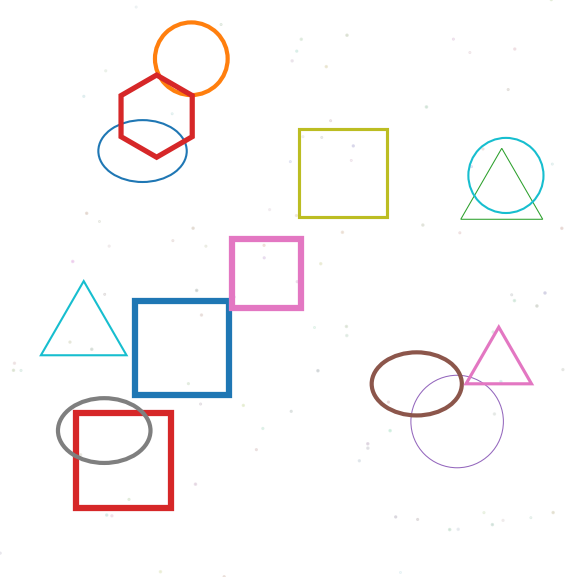[{"shape": "square", "thickness": 3, "radius": 0.41, "center": [0.315, 0.397]}, {"shape": "oval", "thickness": 1, "radius": 0.38, "center": [0.247, 0.738]}, {"shape": "circle", "thickness": 2, "radius": 0.31, "center": [0.331, 0.897]}, {"shape": "triangle", "thickness": 0.5, "radius": 0.41, "center": [0.869, 0.66]}, {"shape": "hexagon", "thickness": 2.5, "radius": 0.36, "center": [0.271, 0.798]}, {"shape": "square", "thickness": 3, "radius": 0.41, "center": [0.214, 0.201]}, {"shape": "circle", "thickness": 0.5, "radius": 0.4, "center": [0.792, 0.269]}, {"shape": "oval", "thickness": 2, "radius": 0.39, "center": [0.722, 0.334]}, {"shape": "square", "thickness": 3, "radius": 0.3, "center": [0.462, 0.526]}, {"shape": "triangle", "thickness": 1.5, "radius": 0.33, "center": [0.864, 0.367]}, {"shape": "oval", "thickness": 2, "radius": 0.4, "center": [0.18, 0.254]}, {"shape": "square", "thickness": 1.5, "radius": 0.38, "center": [0.593, 0.7]}, {"shape": "circle", "thickness": 1, "radius": 0.33, "center": [0.876, 0.695]}, {"shape": "triangle", "thickness": 1, "radius": 0.43, "center": [0.145, 0.427]}]